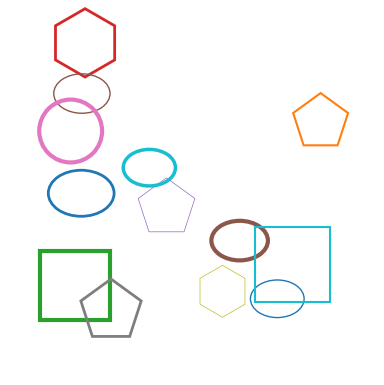[{"shape": "oval", "thickness": 1, "radius": 0.35, "center": [0.72, 0.224]}, {"shape": "oval", "thickness": 2, "radius": 0.43, "center": [0.211, 0.498]}, {"shape": "pentagon", "thickness": 1.5, "radius": 0.38, "center": [0.833, 0.683]}, {"shape": "square", "thickness": 3, "radius": 0.45, "center": [0.196, 0.258]}, {"shape": "hexagon", "thickness": 2, "radius": 0.44, "center": [0.221, 0.889]}, {"shape": "pentagon", "thickness": 0.5, "radius": 0.39, "center": [0.433, 0.461]}, {"shape": "oval", "thickness": 1, "radius": 0.37, "center": [0.213, 0.757]}, {"shape": "oval", "thickness": 3, "radius": 0.37, "center": [0.622, 0.375]}, {"shape": "circle", "thickness": 3, "radius": 0.41, "center": [0.184, 0.66]}, {"shape": "pentagon", "thickness": 2, "radius": 0.41, "center": [0.288, 0.193]}, {"shape": "hexagon", "thickness": 0.5, "radius": 0.34, "center": [0.578, 0.243]}, {"shape": "square", "thickness": 1.5, "radius": 0.49, "center": [0.76, 0.313]}, {"shape": "oval", "thickness": 2.5, "radius": 0.34, "center": [0.388, 0.564]}]